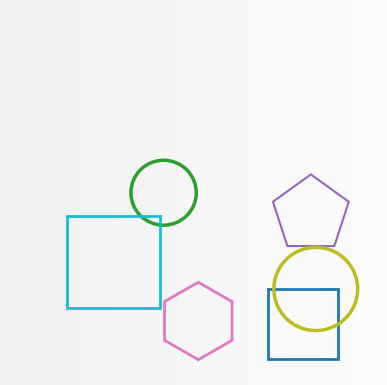[{"shape": "square", "thickness": 2, "radius": 0.45, "center": [0.783, 0.159]}, {"shape": "circle", "thickness": 2.5, "radius": 0.42, "center": [0.422, 0.499]}, {"shape": "pentagon", "thickness": 1.5, "radius": 0.51, "center": [0.802, 0.444]}, {"shape": "hexagon", "thickness": 2, "radius": 0.5, "center": [0.512, 0.166]}, {"shape": "circle", "thickness": 2.5, "radius": 0.54, "center": [0.815, 0.249]}, {"shape": "square", "thickness": 2, "radius": 0.6, "center": [0.293, 0.319]}]